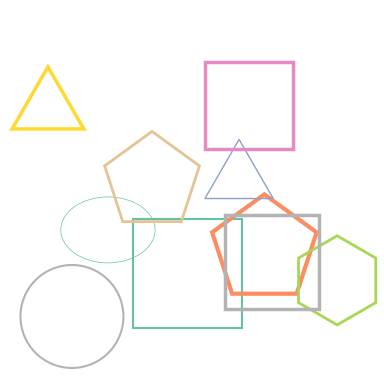[{"shape": "oval", "thickness": 0.5, "radius": 0.61, "center": [0.28, 0.403]}, {"shape": "square", "thickness": 1.5, "radius": 0.71, "center": [0.488, 0.29]}, {"shape": "pentagon", "thickness": 3, "radius": 0.71, "center": [0.687, 0.353]}, {"shape": "triangle", "thickness": 1, "radius": 0.51, "center": [0.621, 0.536]}, {"shape": "square", "thickness": 2.5, "radius": 0.57, "center": [0.647, 0.725]}, {"shape": "hexagon", "thickness": 2, "radius": 0.58, "center": [0.876, 0.272]}, {"shape": "triangle", "thickness": 2.5, "radius": 0.54, "center": [0.124, 0.719]}, {"shape": "pentagon", "thickness": 2, "radius": 0.65, "center": [0.395, 0.529]}, {"shape": "circle", "thickness": 1.5, "radius": 0.67, "center": [0.187, 0.178]}, {"shape": "square", "thickness": 2.5, "radius": 0.61, "center": [0.707, 0.32]}]